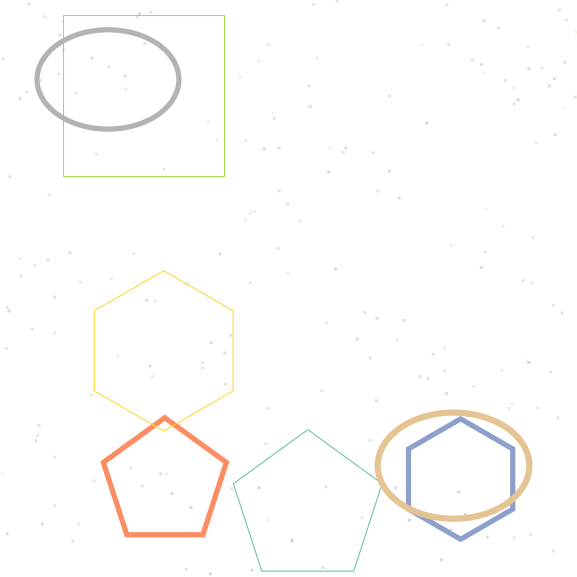[{"shape": "pentagon", "thickness": 0.5, "radius": 0.68, "center": [0.533, 0.12]}, {"shape": "pentagon", "thickness": 2.5, "radius": 0.56, "center": [0.285, 0.164]}, {"shape": "hexagon", "thickness": 2.5, "radius": 0.52, "center": [0.798, 0.17]}, {"shape": "square", "thickness": 0.5, "radius": 0.7, "center": [0.248, 0.834]}, {"shape": "hexagon", "thickness": 0.5, "radius": 0.69, "center": [0.283, 0.392]}, {"shape": "oval", "thickness": 3, "radius": 0.66, "center": [0.785, 0.193]}, {"shape": "oval", "thickness": 2.5, "radius": 0.61, "center": [0.187, 0.862]}]